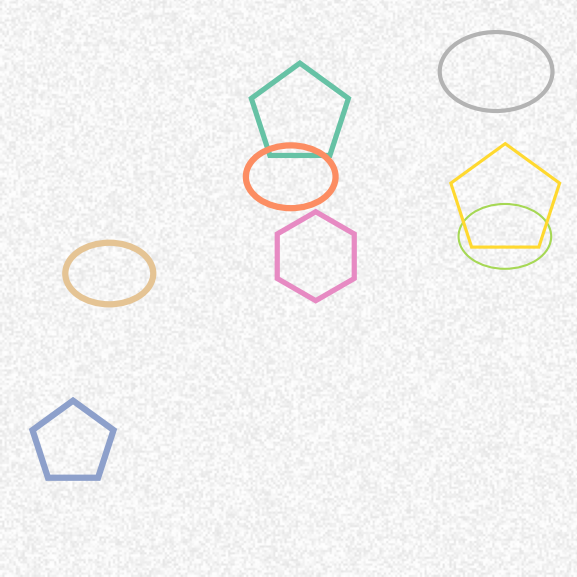[{"shape": "pentagon", "thickness": 2.5, "radius": 0.44, "center": [0.519, 0.801]}, {"shape": "oval", "thickness": 3, "radius": 0.39, "center": [0.503, 0.693]}, {"shape": "pentagon", "thickness": 3, "radius": 0.37, "center": [0.126, 0.232]}, {"shape": "hexagon", "thickness": 2.5, "radius": 0.38, "center": [0.547, 0.555]}, {"shape": "oval", "thickness": 1, "radius": 0.4, "center": [0.874, 0.59]}, {"shape": "pentagon", "thickness": 1.5, "radius": 0.5, "center": [0.875, 0.651]}, {"shape": "oval", "thickness": 3, "radius": 0.38, "center": [0.189, 0.526]}, {"shape": "oval", "thickness": 2, "radius": 0.49, "center": [0.859, 0.875]}]